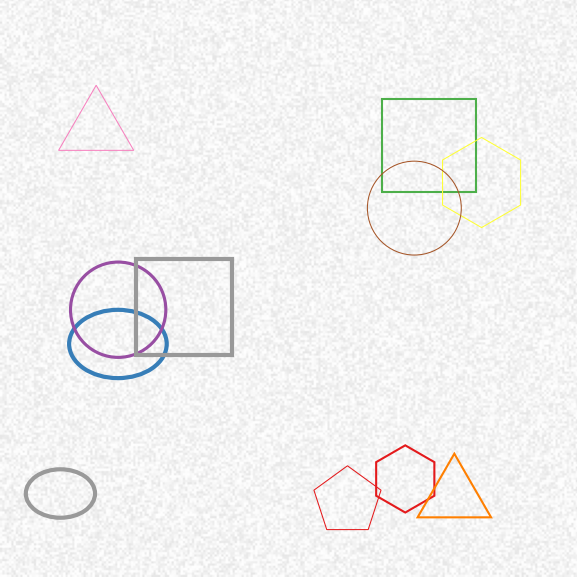[{"shape": "pentagon", "thickness": 0.5, "radius": 0.31, "center": [0.602, 0.131]}, {"shape": "hexagon", "thickness": 1, "radius": 0.29, "center": [0.702, 0.17]}, {"shape": "oval", "thickness": 2, "radius": 0.42, "center": [0.204, 0.404]}, {"shape": "square", "thickness": 1, "radius": 0.4, "center": [0.743, 0.747]}, {"shape": "circle", "thickness": 1.5, "radius": 0.41, "center": [0.205, 0.463]}, {"shape": "triangle", "thickness": 1, "radius": 0.37, "center": [0.787, 0.14]}, {"shape": "hexagon", "thickness": 0.5, "radius": 0.39, "center": [0.834, 0.683]}, {"shape": "circle", "thickness": 0.5, "radius": 0.41, "center": [0.717, 0.639]}, {"shape": "triangle", "thickness": 0.5, "radius": 0.38, "center": [0.167, 0.776]}, {"shape": "oval", "thickness": 2, "radius": 0.3, "center": [0.105, 0.145]}, {"shape": "square", "thickness": 2, "radius": 0.41, "center": [0.319, 0.467]}]